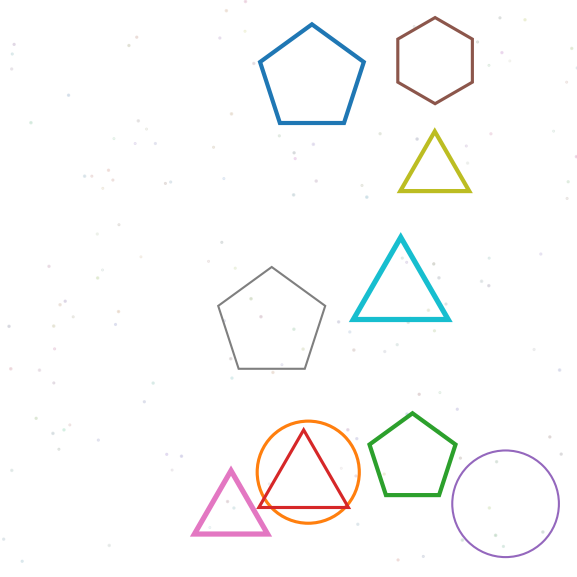[{"shape": "pentagon", "thickness": 2, "radius": 0.47, "center": [0.54, 0.863]}, {"shape": "circle", "thickness": 1.5, "radius": 0.44, "center": [0.534, 0.182]}, {"shape": "pentagon", "thickness": 2, "radius": 0.39, "center": [0.714, 0.205]}, {"shape": "triangle", "thickness": 1.5, "radius": 0.45, "center": [0.526, 0.165]}, {"shape": "circle", "thickness": 1, "radius": 0.46, "center": [0.875, 0.127]}, {"shape": "hexagon", "thickness": 1.5, "radius": 0.37, "center": [0.753, 0.894]}, {"shape": "triangle", "thickness": 2.5, "radius": 0.37, "center": [0.4, 0.111]}, {"shape": "pentagon", "thickness": 1, "radius": 0.49, "center": [0.47, 0.439]}, {"shape": "triangle", "thickness": 2, "radius": 0.34, "center": [0.753, 0.703]}, {"shape": "triangle", "thickness": 2.5, "radius": 0.47, "center": [0.694, 0.493]}]